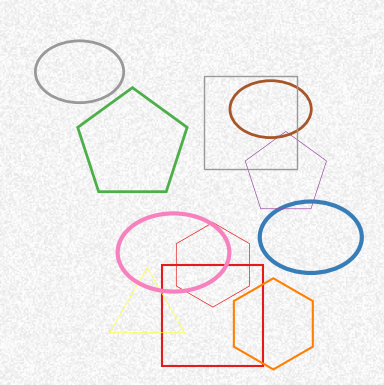[{"shape": "square", "thickness": 1.5, "radius": 0.66, "center": [0.551, 0.18]}, {"shape": "hexagon", "thickness": 0.5, "radius": 0.55, "center": [0.553, 0.312]}, {"shape": "oval", "thickness": 3, "radius": 0.66, "center": [0.807, 0.384]}, {"shape": "pentagon", "thickness": 2, "radius": 0.75, "center": [0.344, 0.623]}, {"shape": "pentagon", "thickness": 0.5, "radius": 0.56, "center": [0.743, 0.548]}, {"shape": "hexagon", "thickness": 1.5, "radius": 0.59, "center": [0.71, 0.159]}, {"shape": "triangle", "thickness": 0.5, "radius": 0.56, "center": [0.382, 0.192]}, {"shape": "oval", "thickness": 2, "radius": 0.53, "center": [0.703, 0.716]}, {"shape": "oval", "thickness": 3, "radius": 0.73, "center": [0.451, 0.344]}, {"shape": "oval", "thickness": 2, "radius": 0.57, "center": [0.207, 0.814]}, {"shape": "square", "thickness": 1, "radius": 0.6, "center": [0.65, 0.683]}]